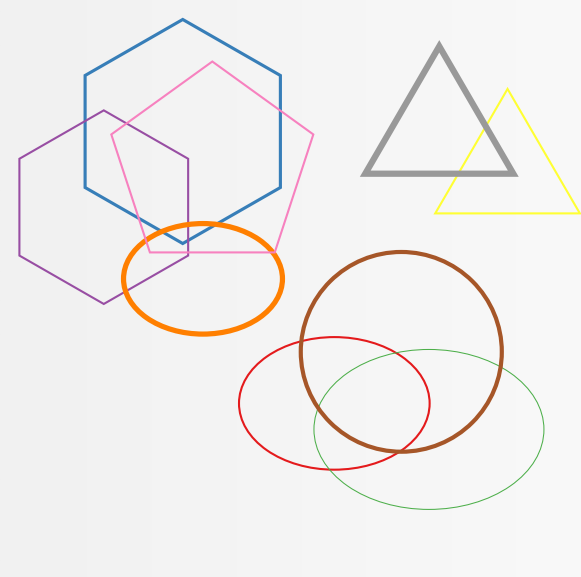[{"shape": "oval", "thickness": 1, "radius": 0.82, "center": [0.575, 0.301]}, {"shape": "hexagon", "thickness": 1.5, "radius": 0.97, "center": [0.314, 0.771]}, {"shape": "oval", "thickness": 0.5, "radius": 0.99, "center": [0.738, 0.256]}, {"shape": "hexagon", "thickness": 1, "radius": 0.84, "center": [0.179, 0.64]}, {"shape": "oval", "thickness": 2.5, "radius": 0.68, "center": [0.349, 0.516]}, {"shape": "triangle", "thickness": 1, "radius": 0.72, "center": [0.873, 0.701]}, {"shape": "circle", "thickness": 2, "radius": 0.86, "center": [0.69, 0.39]}, {"shape": "pentagon", "thickness": 1, "radius": 0.91, "center": [0.365, 0.71]}, {"shape": "triangle", "thickness": 3, "radius": 0.74, "center": [0.756, 0.772]}]